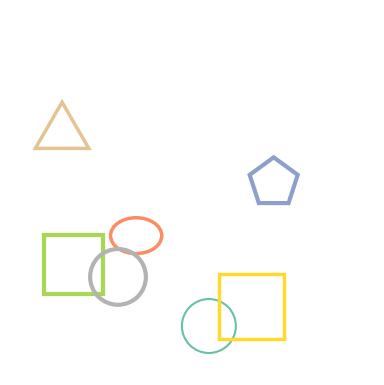[{"shape": "circle", "thickness": 1.5, "radius": 0.35, "center": [0.543, 0.153]}, {"shape": "oval", "thickness": 2.5, "radius": 0.33, "center": [0.354, 0.388]}, {"shape": "pentagon", "thickness": 3, "radius": 0.33, "center": [0.711, 0.526]}, {"shape": "square", "thickness": 3, "radius": 0.38, "center": [0.191, 0.313]}, {"shape": "square", "thickness": 2.5, "radius": 0.42, "center": [0.653, 0.203]}, {"shape": "triangle", "thickness": 2.5, "radius": 0.4, "center": [0.161, 0.655]}, {"shape": "circle", "thickness": 3, "radius": 0.36, "center": [0.307, 0.281]}]